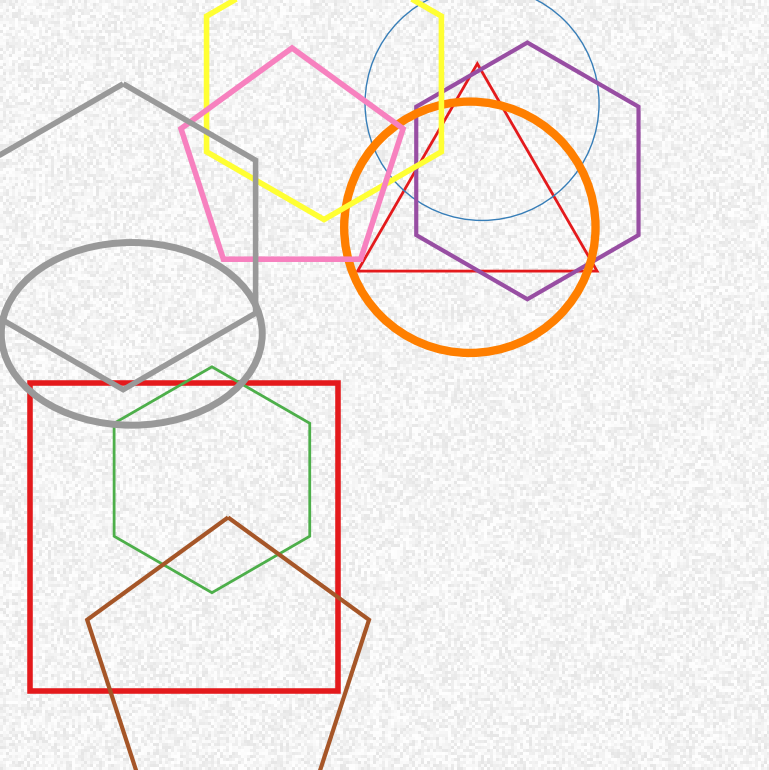[{"shape": "triangle", "thickness": 1, "radius": 0.9, "center": [0.62, 0.738]}, {"shape": "square", "thickness": 2, "radius": 1.0, "center": [0.239, 0.303]}, {"shape": "circle", "thickness": 0.5, "radius": 0.76, "center": [0.626, 0.866]}, {"shape": "hexagon", "thickness": 1, "radius": 0.73, "center": [0.275, 0.377]}, {"shape": "hexagon", "thickness": 1.5, "radius": 0.83, "center": [0.685, 0.778]}, {"shape": "circle", "thickness": 3, "radius": 0.82, "center": [0.61, 0.705]}, {"shape": "hexagon", "thickness": 2, "radius": 0.88, "center": [0.421, 0.891]}, {"shape": "pentagon", "thickness": 1.5, "radius": 0.96, "center": [0.296, 0.136]}, {"shape": "pentagon", "thickness": 2, "radius": 0.76, "center": [0.379, 0.786]}, {"shape": "hexagon", "thickness": 2, "radius": 0.99, "center": [0.16, 0.693]}, {"shape": "oval", "thickness": 2.5, "radius": 0.85, "center": [0.171, 0.566]}]